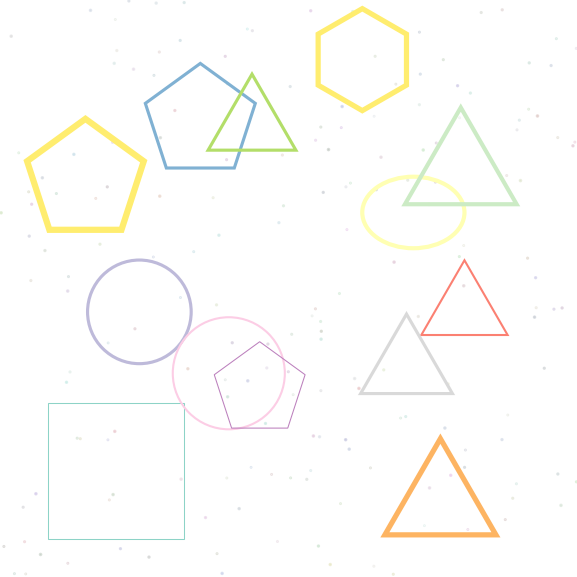[{"shape": "square", "thickness": 0.5, "radius": 0.59, "center": [0.201, 0.183]}, {"shape": "oval", "thickness": 2, "radius": 0.44, "center": [0.716, 0.631]}, {"shape": "circle", "thickness": 1.5, "radius": 0.45, "center": [0.241, 0.459]}, {"shape": "triangle", "thickness": 1, "radius": 0.43, "center": [0.804, 0.462]}, {"shape": "pentagon", "thickness": 1.5, "radius": 0.5, "center": [0.347, 0.789]}, {"shape": "triangle", "thickness": 2.5, "radius": 0.56, "center": [0.763, 0.129]}, {"shape": "triangle", "thickness": 1.5, "radius": 0.44, "center": [0.436, 0.783]}, {"shape": "circle", "thickness": 1, "radius": 0.49, "center": [0.396, 0.353]}, {"shape": "triangle", "thickness": 1.5, "radius": 0.46, "center": [0.704, 0.364]}, {"shape": "pentagon", "thickness": 0.5, "radius": 0.41, "center": [0.45, 0.325]}, {"shape": "triangle", "thickness": 2, "radius": 0.56, "center": [0.798, 0.701]}, {"shape": "pentagon", "thickness": 3, "radius": 0.53, "center": [0.148, 0.687]}, {"shape": "hexagon", "thickness": 2.5, "radius": 0.44, "center": [0.627, 0.896]}]